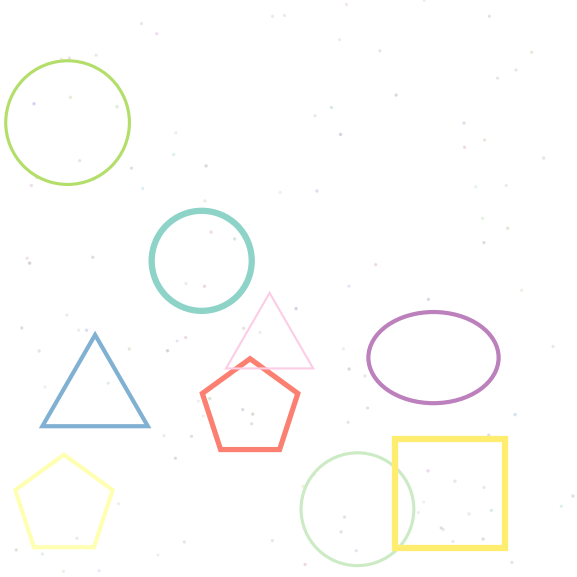[{"shape": "circle", "thickness": 3, "radius": 0.43, "center": [0.349, 0.547]}, {"shape": "pentagon", "thickness": 2, "radius": 0.44, "center": [0.111, 0.123]}, {"shape": "pentagon", "thickness": 2.5, "radius": 0.43, "center": [0.433, 0.291]}, {"shape": "triangle", "thickness": 2, "radius": 0.53, "center": [0.165, 0.314]}, {"shape": "circle", "thickness": 1.5, "radius": 0.54, "center": [0.117, 0.787]}, {"shape": "triangle", "thickness": 1, "radius": 0.44, "center": [0.467, 0.405]}, {"shape": "oval", "thickness": 2, "radius": 0.56, "center": [0.751, 0.38]}, {"shape": "circle", "thickness": 1.5, "radius": 0.49, "center": [0.619, 0.117]}, {"shape": "square", "thickness": 3, "radius": 0.47, "center": [0.779, 0.145]}]